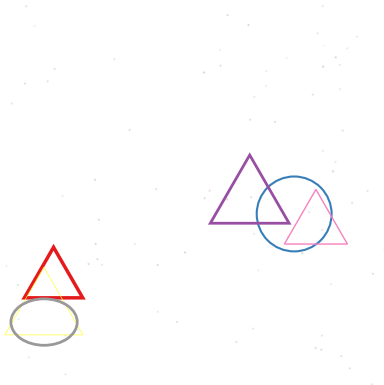[{"shape": "triangle", "thickness": 2.5, "radius": 0.44, "center": [0.139, 0.27]}, {"shape": "circle", "thickness": 1.5, "radius": 0.49, "center": [0.764, 0.444]}, {"shape": "triangle", "thickness": 2, "radius": 0.59, "center": [0.649, 0.479]}, {"shape": "triangle", "thickness": 0.5, "radius": 0.59, "center": [0.114, 0.189]}, {"shape": "triangle", "thickness": 1, "radius": 0.47, "center": [0.821, 0.413]}, {"shape": "oval", "thickness": 2, "radius": 0.43, "center": [0.114, 0.163]}]